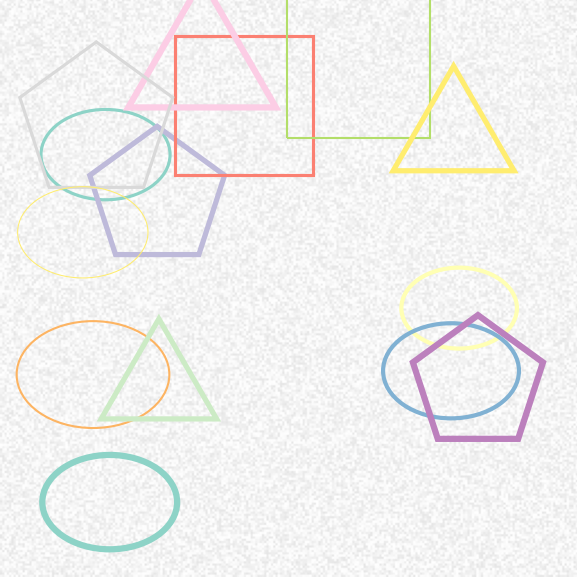[{"shape": "oval", "thickness": 3, "radius": 0.58, "center": [0.19, 0.13]}, {"shape": "oval", "thickness": 1.5, "radius": 0.56, "center": [0.183, 0.731]}, {"shape": "oval", "thickness": 2, "radius": 0.5, "center": [0.795, 0.466]}, {"shape": "pentagon", "thickness": 2.5, "radius": 0.61, "center": [0.272, 0.658]}, {"shape": "square", "thickness": 1.5, "radius": 0.6, "center": [0.423, 0.817]}, {"shape": "oval", "thickness": 2, "radius": 0.59, "center": [0.781, 0.357]}, {"shape": "oval", "thickness": 1, "radius": 0.66, "center": [0.161, 0.351]}, {"shape": "square", "thickness": 1, "radius": 0.62, "center": [0.62, 0.884]}, {"shape": "triangle", "thickness": 3, "radius": 0.74, "center": [0.35, 0.887]}, {"shape": "pentagon", "thickness": 1.5, "radius": 0.7, "center": [0.167, 0.787]}, {"shape": "pentagon", "thickness": 3, "radius": 0.59, "center": [0.828, 0.335]}, {"shape": "triangle", "thickness": 2.5, "radius": 0.58, "center": [0.275, 0.331]}, {"shape": "oval", "thickness": 0.5, "radius": 0.56, "center": [0.143, 0.597]}, {"shape": "triangle", "thickness": 2.5, "radius": 0.6, "center": [0.785, 0.764]}]